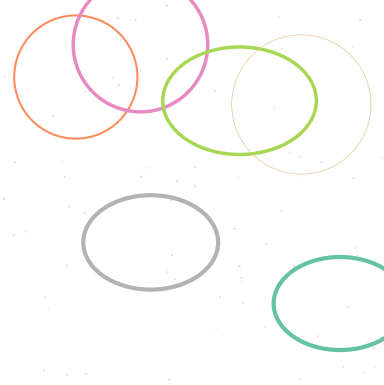[{"shape": "oval", "thickness": 3, "radius": 0.86, "center": [0.883, 0.212]}, {"shape": "circle", "thickness": 1.5, "radius": 0.8, "center": [0.197, 0.8]}, {"shape": "circle", "thickness": 2.5, "radius": 0.87, "center": [0.365, 0.884]}, {"shape": "oval", "thickness": 2.5, "radius": 1.0, "center": [0.622, 0.738]}, {"shape": "circle", "thickness": 0.5, "radius": 0.9, "center": [0.783, 0.729]}, {"shape": "oval", "thickness": 3, "radius": 0.88, "center": [0.391, 0.37]}]